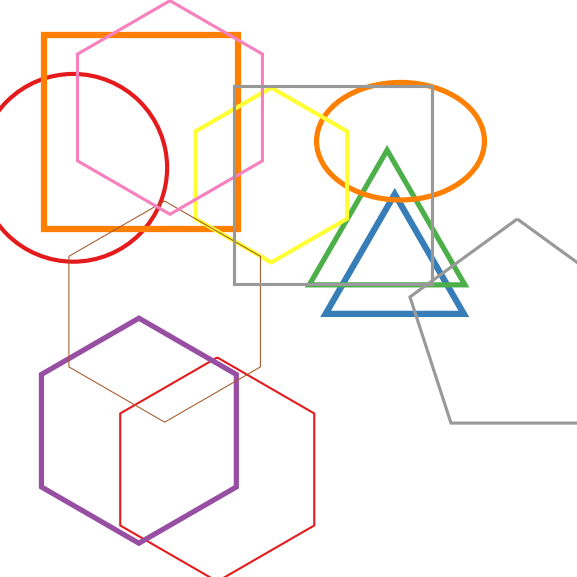[{"shape": "hexagon", "thickness": 1, "radius": 0.97, "center": [0.376, 0.186]}, {"shape": "circle", "thickness": 2, "radius": 0.81, "center": [0.127, 0.709]}, {"shape": "triangle", "thickness": 3, "radius": 0.69, "center": [0.684, 0.525]}, {"shape": "triangle", "thickness": 2.5, "radius": 0.78, "center": [0.67, 0.584]}, {"shape": "hexagon", "thickness": 2.5, "radius": 0.97, "center": [0.241, 0.253]}, {"shape": "oval", "thickness": 2.5, "radius": 0.73, "center": [0.693, 0.755]}, {"shape": "square", "thickness": 3, "radius": 0.84, "center": [0.244, 0.771]}, {"shape": "hexagon", "thickness": 2, "radius": 0.76, "center": [0.47, 0.696]}, {"shape": "hexagon", "thickness": 0.5, "radius": 0.96, "center": [0.285, 0.46]}, {"shape": "hexagon", "thickness": 1.5, "radius": 0.92, "center": [0.294, 0.813]}, {"shape": "square", "thickness": 1.5, "radius": 0.86, "center": [0.577, 0.679]}, {"shape": "pentagon", "thickness": 1.5, "radius": 0.98, "center": [0.896, 0.425]}]